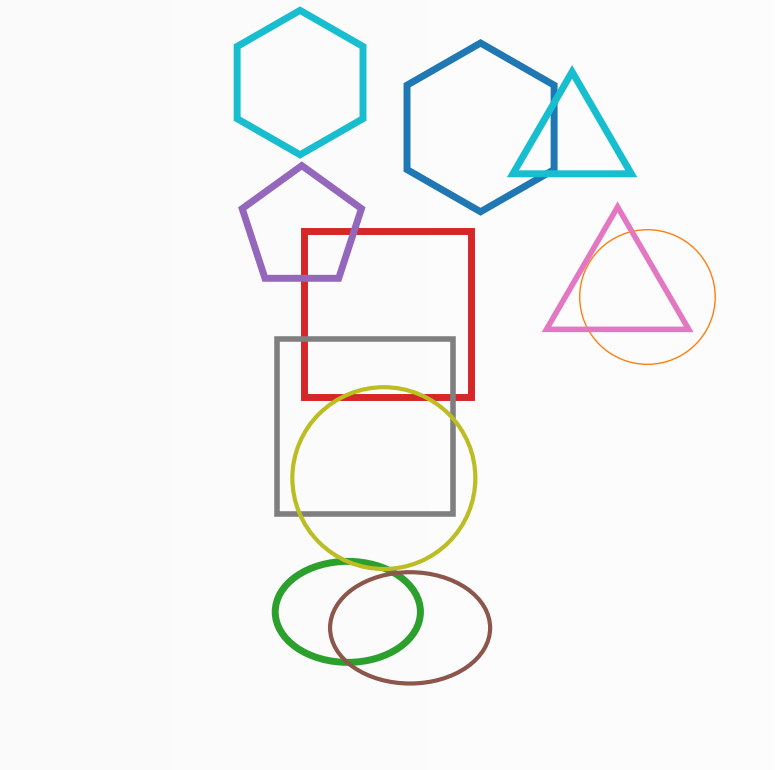[{"shape": "hexagon", "thickness": 2.5, "radius": 0.55, "center": [0.62, 0.835]}, {"shape": "circle", "thickness": 0.5, "radius": 0.44, "center": [0.835, 0.614]}, {"shape": "oval", "thickness": 2.5, "radius": 0.47, "center": [0.449, 0.205]}, {"shape": "square", "thickness": 2.5, "radius": 0.54, "center": [0.5, 0.592]}, {"shape": "pentagon", "thickness": 2.5, "radius": 0.4, "center": [0.389, 0.704]}, {"shape": "oval", "thickness": 1.5, "radius": 0.52, "center": [0.529, 0.185]}, {"shape": "triangle", "thickness": 2, "radius": 0.53, "center": [0.797, 0.625]}, {"shape": "square", "thickness": 2, "radius": 0.57, "center": [0.471, 0.446]}, {"shape": "circle", "thickness": 1.5, "radius": 0.59, "center": [0.495, 0.379]}, {"shape": "triangle", "thickness": 2.5, "radius": 0.44, "center": [0.738, 0.818]}, {"shape": "hexagon", "thickness": 2.5, "radius": 0.47, "center": [0.387, 0.893]}]